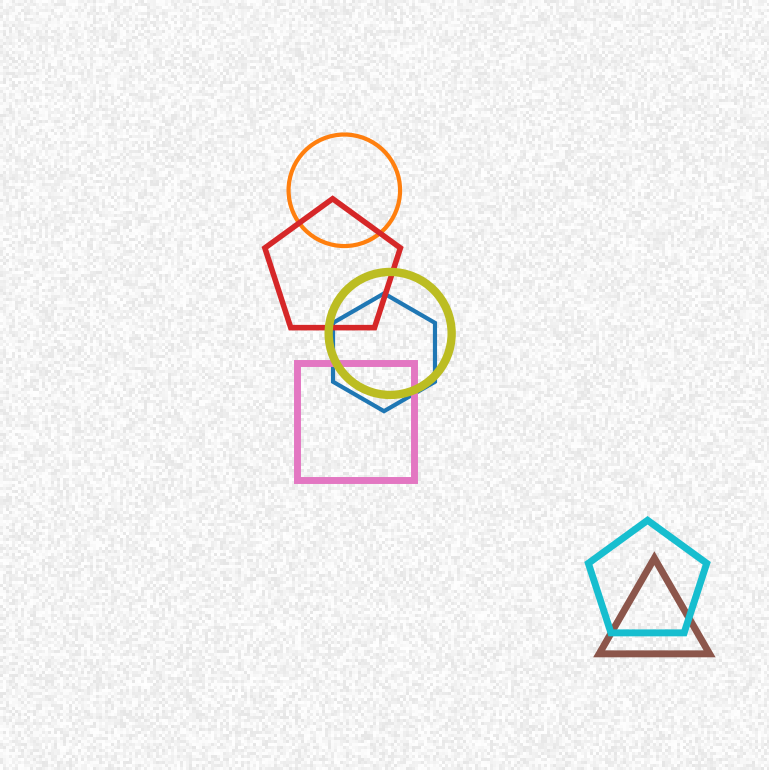[{"shape": "hexagon", "thickness": 1.5, "radius": 0.38, "center": [0.499, 0.542]}, {"shape": "circle", "thickness": 1.5, "radius": 0.36, "center": [0.447, 0.753]}, {"shape": "pentagon", "thickness": 2, "radius": 0.46, "center": [0.432, 0.649]}, {"shape": "triangle", "thickness": 2.5, "radius": 0.41, "center": [0.85, 0.192]}, {"shape": "square", "thickness": 2.5, "radius": 0.38, "center": [0.462, 0.453]}, {"shape": "circle", "thickness": 3, "radius": 0.4, "center": [0.507, 0.567]}, {"shape": "pentagon", "thickness": 2.5, "radius": 0.4, "center": [0.841, 0.243]}]